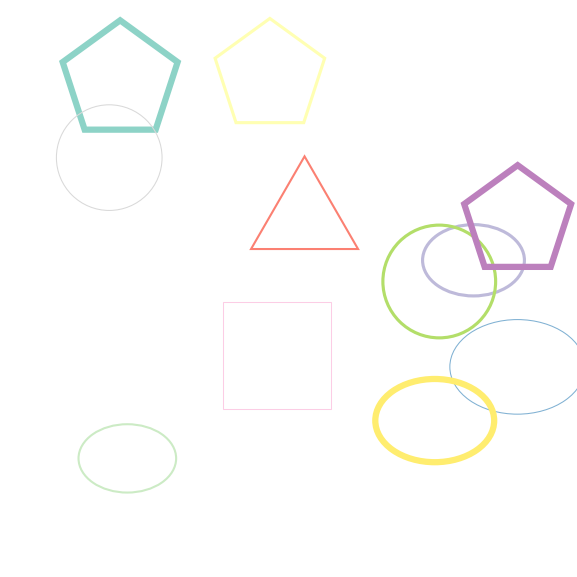[{"shape": "pentagon", "thickness": 3, "radius": 0.52, "center": [0.208, 0.859]}, {"shape": "pentagon", "thickness": 1.5, "radius": 0.5, "center": [0.467, 0.867]}, {"shape": "oval", "thickness": 1.5, "radius": 0.44, "center": [0.82, 0.548]}, {"shape": "triangle", "thickness": 1, "radius": 0.53, "center": [0.527, 0.621]}, {"shape": "oval", "thickness": 0.5, "radius": 0.58, "center": [0.896, 0.364]}, {"shape": "circle", "thickness": 1.5, "radius": 0.49, "center": [0.761, 0.512]}, {"shape": "square", "thickness": 0.5, "radius": 0.47, "center": [0.479, 0.384]}, {"shape": "circle", "thickness": 0.5, "radius": 0.46, "center": [0.189, 0.726]}, {"shape": "pentagon", "thickness": 3, "radius": 0.49, "center": [0.896, 0.616]}, {"shape": "oval", "thickness": 1, "radius": 0.42, "center": [0.22, 0.205]}, {"shape": "oval", "thickness": 3, "radius": 0.51, "center": [0.753, 0.271]}]